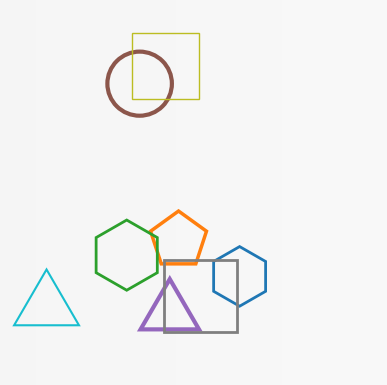[{"shape": "hexagon", "thickness": 2, "radius": 0.39, "center": [0.618, 0.282]}, {"shape": "pentagon", "thickness": 2.5, "radius": 0.38, "center": [0.461, 0.376]}, {"shape": "hexagon", "thickness": 2, "radius": 0.46, "center": [0.327, 0.337]}, {"shape": "triangle", "thickness": 3, "radius": 0.44, "center": [0.438, 0.188]}, {"shape": "circle", "thickness": 3, "radius": 0.42, "center": [0.36, 0.783]}, {"shape": "square", "thickness": 2, "radius": 0.47, "center": [0.518, 0.232]}, {"shape": "square", "thickness": 1, "radius": 0.43, "center": [0.428, 0.828]}, {"shape": "triangle", "thickness": 1.5, "radius": 0.48, "center": [0.12, 0.203]}]